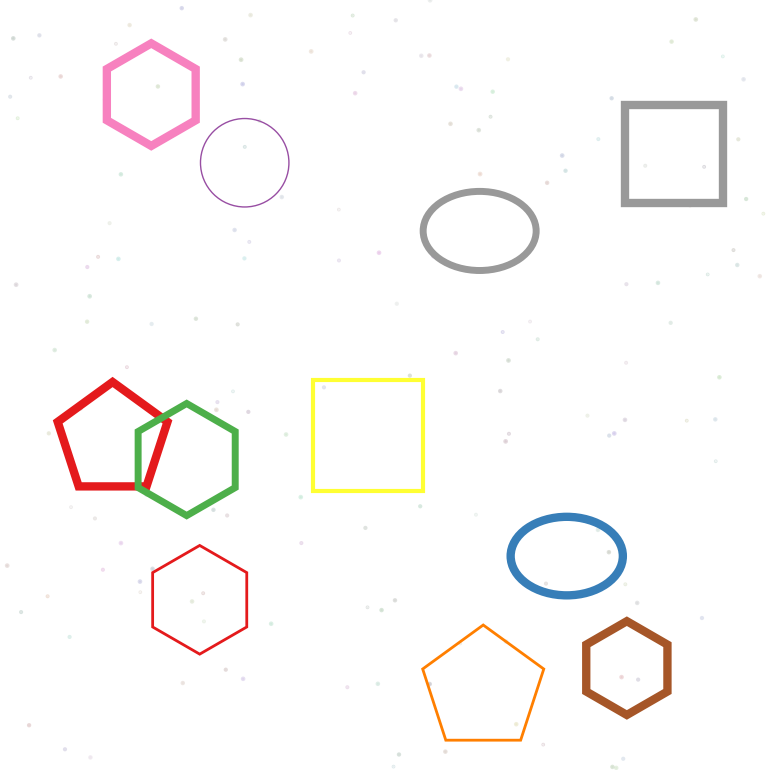[{"shape": "hexagon", "thickness": 1, "radius": 0.35, "center": [0.259, 0.221]}, {"shape": "pentagon", "thickness": 3, "radius": 0.37, "center": [0.146, 0.429]}, {"shape": "oval", "thickness": 3, "radius": 0.36, "center": [0.736, 0.278]}, {"shape": "hexagon", "thickness": 2.5, "radius": 0.36, "center": [0.242, 0.403]}, {"shape": "circle", "thickness": 0.5, "radius": 0.29, "center": [0.318, 0.789]}, {"shape": "pentagon", "thickness": 1, "radius": 0.41, "center": [0.628, 0.106]}, {"shape": "square", "thickness": 1.5, "radius": 0.36, "center": [0.478, 0.434]}, {"shape": "hexagon", "thickness": 3, "radius": 0.3, "center": [0.814, 0.132]}, {"shape": "hexagon", "thickness": 3, "radius": 0.33, "center": [0.196, 0.877]}, {"shape": "oval", "thickness": 2.5, "radius": 0.37, "center": [0.623, 0.7]}, {"shape": "square", "thickness": 3, "radius": 0.32, "center": [0.875, 0.8]}]